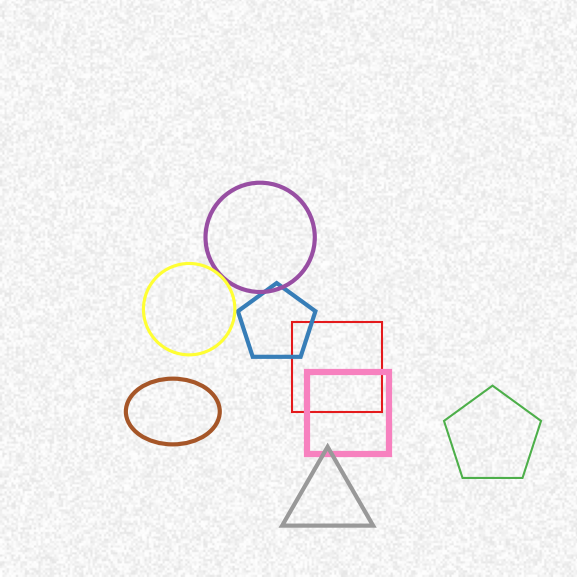[{"shape": "square", "thickness": 1, "radius": 0.39, "center": [0.584, 0.364]}, {"shape": "pentagon", "thickness": 2, "radius": 0.35, "center": [0.479, 0.438]}, {"shape": "pentagon", "thickness": 1, "radius": 0.44, "center": [0.853, 0.243]}, {"shape": "circle", "thickness": 2, "radius": 0.47, "center": [0.45, 0.588]}, {"shape": "circle", "thickness": 1.5, "radius": 0.4, "center": [0.328, 0.464]}, {"shape": "oval", "thickness": 2, "radius": 0.41, "center": [0.299, 0.287]}, {"shape": "square", "thickness": 3, "radius": 0.35, "center": [0.603, 0.285]}, {"shape": "triangle", "thickness": 2, "radius": 0.45, "center": [0.567, 0.134]}]